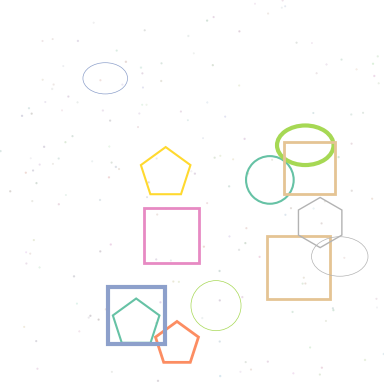[{"shape": "pentagon", "thickness": 1.5, "radius": 0.32, "center": [0.354, 0.161]}, {"shape": "circle", "thickness": 1.5, "radius": 0.31, "center": [0.701, 0.533]}, {"shape": "pentagon", "thickness": 2, "radius": 0.29, "center": [0.46, 0.106]}, {"shape": "oval", "thickness": 0.5, "radius": 0.29, "center": [0.273, 0.797]}, {"shape": "square", "thickness": 3, "radius": 0.37, "center": [0.354, 0.18]}, {"shape": "square", "thickness": 2, "radius": 0.36, "center": [0.446, 0.389]}, {"shape": "circle", "thickness": 0.5, "radius": 0.33, "center": [0.561, 0.206]}, {"shape": "oval", "thickness": 3, "radius": 0.37, "center": [0.793, 0.623]}, {"shape": "pentagon", "thickness": 1.5, "radius": 0.34, "center": [0.43, 0.55]}, {"shape": "square", "thickness": 2, "radius": 0.4, "center": [0.776, 0.305]}, {"shape": "square", "thickness": 2, "radius": 0.34, "center": [0.804, 0.563]}, {"shape": "hexagon", "thickness": 1, "radius": 0.33, "center": [0.832, 0.422]}, {"shape": "oval", "thickness": 0.5, "radius": 0.37, "center": [0.883, 0.334]}]